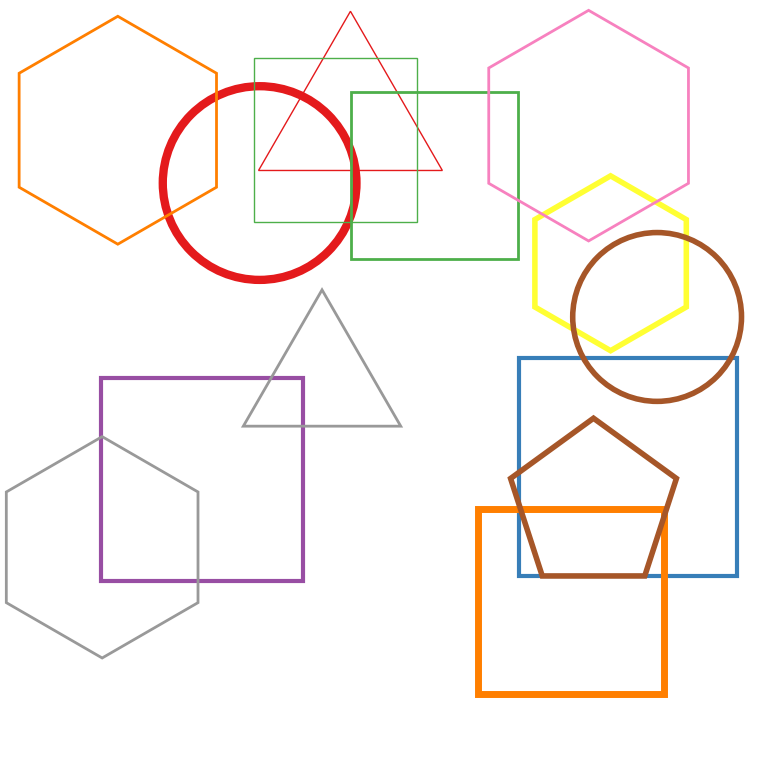[{"shape": "circle", "thickness": 3, "radius": 0.63, "center": [0.337, 0.762]}, {"shape": "triangle", "thickness": 0.5, "radius": 0.69, "center": [0.455, 0.848]}, {"shape": "square", "thickness": 1.5, "radius": 0.71, "center": [0.816, 0.393]}, {"shape": "square", "thickness": 0.5, "radius": 0.53, "center": [0.436, 0.818]}, {"shape": "square", "thickness": 1, "radius": 0.54, "center": [0.565, 0.772]}, {"shape": "square", "thickness": 1.5, "radius": 0.66, "center": [0.262, 0.377]}, {"shape": "hexagon", "thickness": 1, "radius": 0.74, "center": [0.153, 0.831]}, {"shape": "square", "thickness": 2.5, "radius": 0.6, "center": [0.742, 0.219]}, {"shape": "hexagon", "thickness": 2, "radius": 0.57, "center": [0.793, 0.658]}, {"shape": "circle", "thickness": 2, "radius": 0.55, "center": [0.853, 0.588]}, {"shape": "pentagon", "thickness": 2, "radius": 0.57, "center": [0.771, 0.344]}, {"shape": "hexagon", "thickness": 1, "radius": 0.75, "center": [0.764, 0.837]}, {"shape": "triangle", "thickness": 1, "radius": 0.59, "center": [0.418, 0.506]}, {"shape": "hexagon", "thickness": 1, "radius": 0.72, "center": [0.133, 0.289]}]